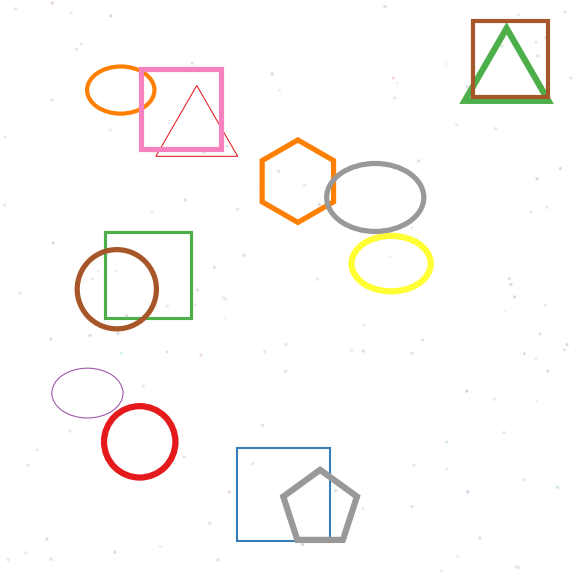[{"shape": "circle", "thickness": 3, "radius": 0.31, "center": [0.242, 0.234]}, {"shape": "triangle", "thickness": 0.5, "radius": 0.41, "center": [0.341, 0.769]}, {"shape": "square", "thickness": 1, "radius": 0.4, "center": [0.491, 0.142]}, {"shape": "square", "thickness": 1.5, "radius": 0.37, "center": [0.257, 0.523]}, {"shape": "triangle", "thickness": 3, "radius": 0.42, "center": [0.877, 0.866]}, {"shape": "oval", "thickness": 0.5, "radius": 0.31, "center": [0.151, 0.318]}, {"shape": "oval", "thickness": 2, "radius": 0.29, "center": [0.209, 0.843]}, {"shape": "hexagon", "thickness": 2.5, "radius": 0.36, "center": [0.516, 0.685]}, {"shape": "oval", "thickness": 3, "radius": 0.34, "center": [0.677, 0.543]}, {"shape": "square", "thickness": 2, "radius": 0.33, "center": [0.884, 0.897]}, {"shape": "circle", "thickness": 2.5, "radius": 0.34, "center": [0.202, 0.498]}, {"shape": "square", "thickness": 2.5, "radius": 0.35, "center": [0.313, 0.81]}, {"shape": "pentagon", "thickness": 3, "radius": 0.34, "center": [0.554, 0.118]}, {"shape": "oval", "thickness": 2.5, "radius": 0.42, "center": [0.65, 0.657]}]